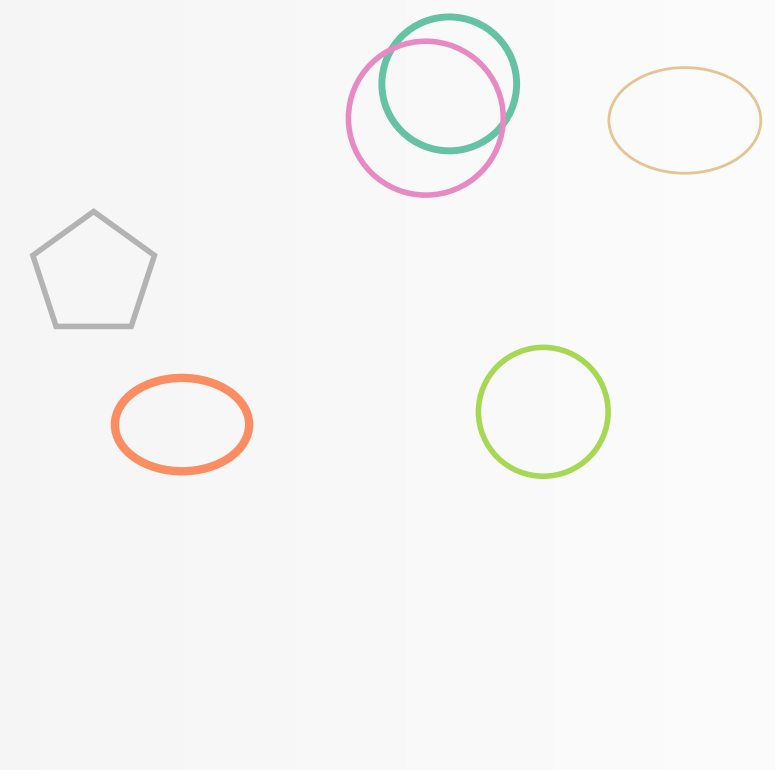[{"shape": "circle", "thickness": 2.5, "radius": 0.43, "center": [0.58, 0.891]}, {"shape": "oval", "thickness": 3, "radius": 0.43, "center": [0.235, 0.449]}, {"shape": "circle", "thickness": 2, "radius": 0.5, "center": [0.549, 0.847]}, {"shape": "circle", "thickness": 2, "radius": 0.42, "center": [0.701, 0.465]}, {"shape": "oval", "thickness": 1, "radius": 0.49, "center": [0.884, 0.844]}, {"shape": "pentagon", "thickness": 2, "radius": 0.41, "center": [0.121, 0.643]}]